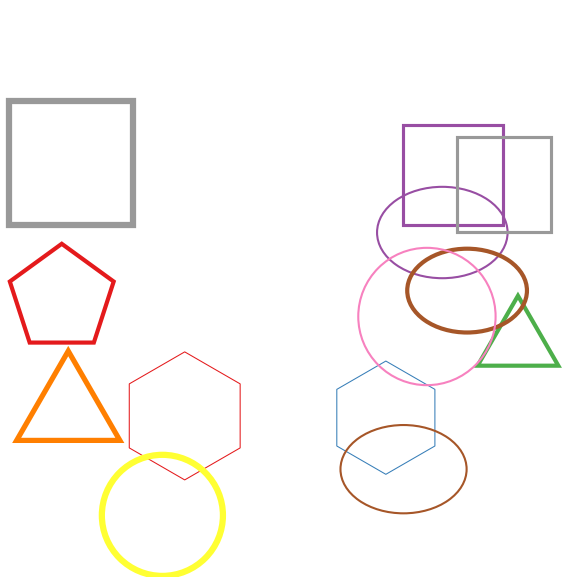[{"shape": "hexagon", "thickness": 0.5, "radius": 0.55, "center": [0.32, 0.279]}, {"shape": "pentagon", "thickness": 2, "radius": 0.47, "center": [0.107, 0.482]}, {"shape": "hexagon", "thickness": 0.5, "radius": 0.49, "center": [0.668, 0.276]}, {"shape": "triangle", "thickness": 2, "radius": 0.4, "center": [0.897, 0.406]}, {"shape": "oval", "thickness": 1, "radius": 0.57, "center": [0.766, 0.597]}, {"shape": "square", "thickness": 1.5, "radius": 0.43, "center": [0.785, 0.697]}, {"shape": "triangle", "thickness": 2.5, "radius": 0.52, "center": [0.118, 0.288]}, {"shape": "circle", "thickness": 3, "radius": 0.52, "center": [0.281, 0.107]}, {"shape": "oval", "thickness": 2, "radius": 0.52, "center": [0.809, 0.496]}, {"shape": "oval", "thickness": 1, "radius": 0.55, "center": [0.699, 0.187]}, {"shape": "circle", "thickness": 1, "radius": 0.59, "center": [0.739, 0.451]}, {"shape": "square", "thickness": 3, "radius": 0.54, "center": [0.122, 0.717]}, {"shape": "square", "thickness": 1.5, "radius": 0.41, "center": [0.873, 0.68]}]